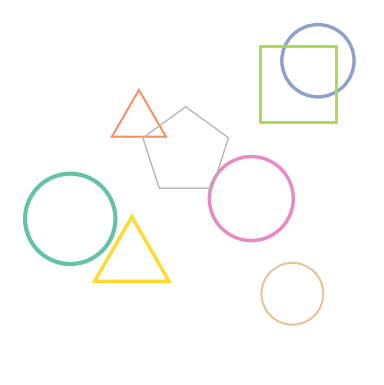[{"shape": "circle", "thickness": 3, "radius": 0.59, "center": [0.182, 0.432]}, {"shape": "triangle", "thickness": 1.5, "radius": 0.41, "center": [0.361, 0.685]}, {"shape": "circle", "thickness": 2.5, "radius": 0.47, "center": [0.826, 0.842]}, {"shape": "circle", "thickness": 2.5, "radius": 0.55, "center": [0.653, 0.484]}, {"shape": "square", "thickness": 2, "radius": 0.49, "center": [0.775, 0.781]}, {"shape": "triangle", "thickness": 2.5, "radius": 0.56, "center": [0.342, 0.325]}, {"shape": "circle", "thickness": 1.5, "radius": 0.4, "center": [0.759, 0.237]}, {"shape": "pentagon", "thickness": 1, "radius": 0.58, "center": [0.482, 0.606]}]